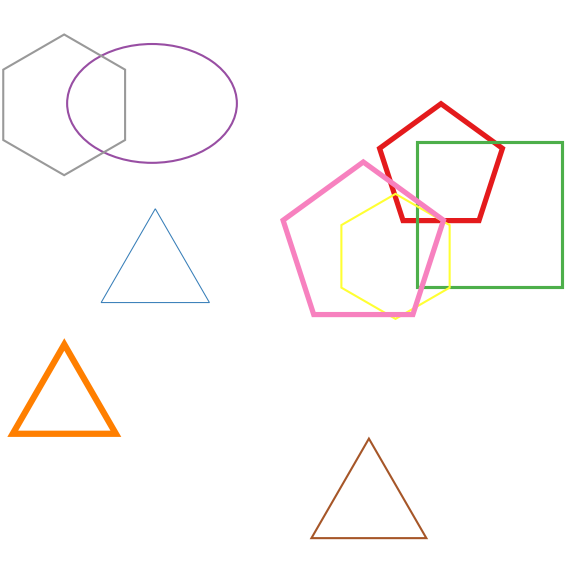[{"shape": "pentagon", "thickness": 2.5, "radius": 0.56, "center": [0.764, 0.708]}, {"shape": "triangle", "thickness": 0.5, "radius": 0.54, "center": [0.269, 0.529]}, {"shape": "square", "thickness": 1.5, "radius": 0.63, "center": [0.847, 0.627]}, {"shape": "oval", "thickness": 1, "radius": 0.73, "center": [0.263, 0.82]}, {"shape": "triangle", "thickness": 3, "radius": 0.52, "center": [0.111, 0.3]}, {"shape": "hexagon", "thickness": 1, "radius": 0.54, "center": [0.685, 0.555]}, {"shape": "triangle", "thickness": 1, "radius": 0.57, "center": [0.639, 0.125]}, {"shape": "pentagon", "thickness": 2.5, "radius": 0.73, "center": [0.629, 0.573]}, {"shape": "hexagon", "thickness": 1, "radius": 0.61, "center": [0.111, 0.818]}]